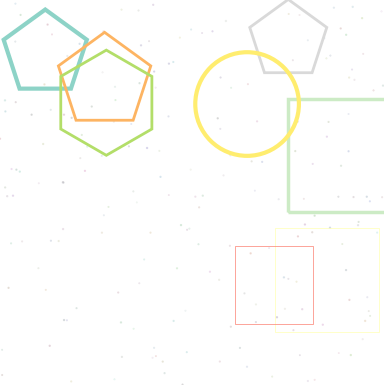[{"shape": "pentagon", "thickness": 3, "radius": 0.57, "center": [0.118, 0.862]}, {"shape": "square", "thickness": 0.5, "radius": 0.68, "center": [0.85, 0.273]}, {"shape": "square", "thickness": 0.5, "radius": 0.5, "center": [0.712, 0.26]}, {"shape": "pentagon", "thickness": 2, "radius": 0.63, "center": [0.272, 0.79]}, {"shape": "hexagon", "thickness": 2, "radius": 0.68, "center": [0.276, 0.733]}, {"shape": "pentagon", "thickness": 2, "radius": 0.53, "center": [0.749, 0.896]}, {"shape": "square", "thickness": 2.5, "radius": 0.74, "center": [0.897, 0.596]}, {"shape": "circle", "thickness": 3, "radius": 0.67, "center": [0.642, 0.73]}]